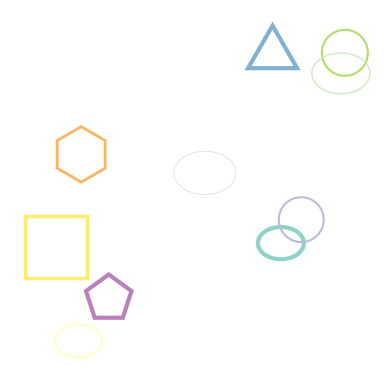[{"shape": "oval", "thickness": 3, "radius": 0.3, "center": [0.73, 0.369]}, {"shape": "oval", "thickness": 1, "radius": 0.31, "center": [0.204, 0.115]}, {"shape": "circle", "thickness": 1.5, "radius": 0.29, "center": [0.782, 0.429]}, {"shape": "triangle", "thickness": 3, "radius": 0.37, "center": [0.708, 0.86]}, {"shape": "hexagon", "thickness": 2, "radius": 0.36, "center": [0.211, 0.599]}, {"shape": "circle", "thickness": 1.5, "radius": 0.3, "center": [0.896, 0.863]}, {"shape": "oval", "thickness": 0.5, "radius": 0.4, "center": [0.532, 0.551]}, {"shape": "pentagon", "thickness": 3, "radius": 0.31, "center": [0.282, 0.225]}, {"shape": "oval", "thickness": 1, "radius": 0.38, "center": [0.886, 0.809]}, {"shape": "square", "thickness": 2.5, "radius": 0.4, "center": [0.145, 0.359]}]